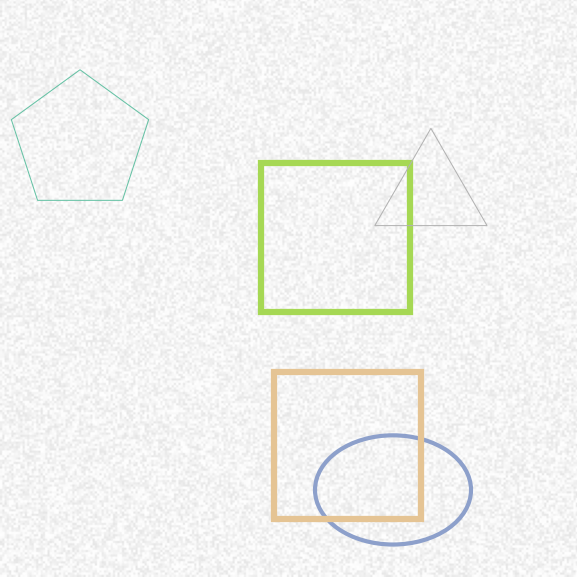[{"shape": "pentagon", "thickness": 0.5, "radius": 0.62, "center": [0.139, 0.753]}, {"shape": "oval", "thickness": 2, "radius": 0.68, "center": [0.681, 0.151]}, {"shape": "square", "thickness": 3, "radius": 0.65, "center": [0.581, 0.588]}, {"shape": "square", "thickness": 3, "radius": 0.63, "center": [0.602, 0.228]}, {"shape": "triangle", "thickness": 0.5, "radius": 0.56, "center": [0.746, 0.665]}]